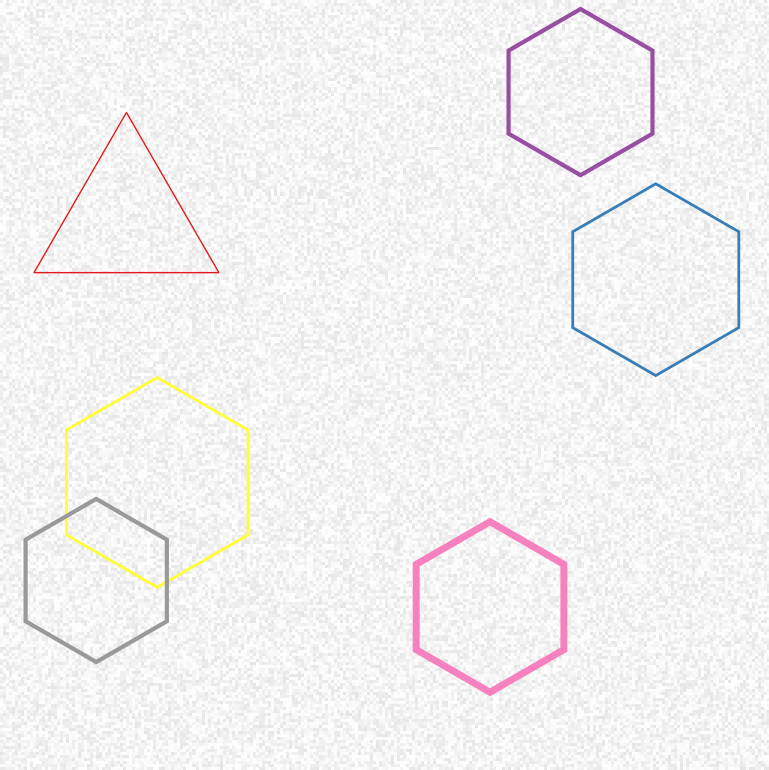[{"shape": "triangle", "thickness": 0.5, "radius": 0.69, "center": [0.164, 0.715]}, {"shape": "hexagon", "thickness": 1, "radius": 0.62, "center": [0.852, 0.637]}, {"shape": "hexagon", "thickness": 1.5, "radius": 0.54, "center": [0.754, 0.88]}, {"shape": "hexagon", "thickness": 1, "radius": 0.68, "center": [0.204, 0.373]}, {"shape": "hexagon", "thickness": 2.5, "radius": 0.55, "center": [0.636, 0.212]}, {"shape": "hexagon", "thickness": 1.5, "radius": 0.53, "center": [0.125, 0.246]}]